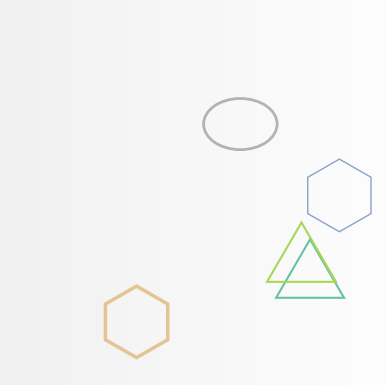[{"shape": "triangle", "thickness": 1.5, "radius": 0.51, "center": [0.8, 0.277]}, {"shape": "hexagon", "thickness": 1, "radius": 0.47, "center": [0.876, 0.492]}, {"shape": "triangle", "thickness": 1.5, "radius": 0.51, "center": [0.778, 0.319]}, {"shape": "hexagon", "thickness": 2.5, "radius": 0.46, "center": [0.352, 0.164]}, {"shape": "oval", "thickness": 2, "radius": 0.47, "center": [0.62, 0.678]}]